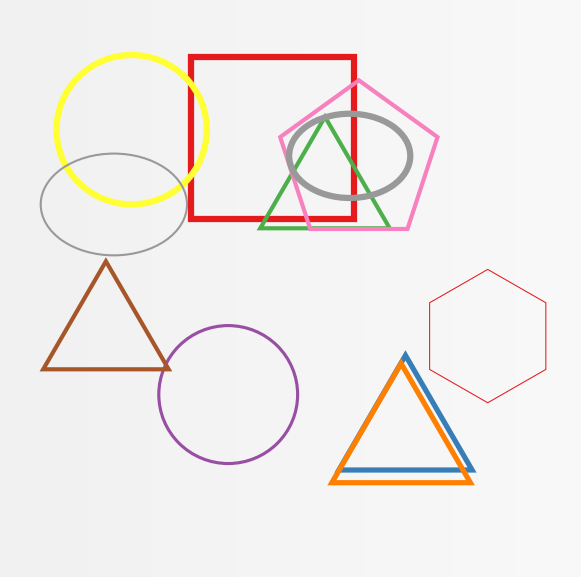[{"shape": "square", "thickness": 3, "radius": 0.7, "center": [0.469, 0.76]}, {"shape": "hexagon", "thickness": 0.5, "radius": 0.58, "center": [0.839, 0.417]}, {"shape": "triangle", "thickness": 2.5, "radius": 0.66, "center": [0.698, 0.251]}, {"shape": "triangle", "thickness": 2, "radius": 0.64, "center": [0.559, 0.668]}, {"shape": "circle", "thickness": 1.5, "radius": 0.6, "center": [0.393, 0.316]}, {"shape": "triangle", "thickness": 2.5, "radius": 0.69, "center": [0.69, 0.232]}, {"shape": "circle", "thickness": 3, "radius": 0.65, "center": [0.227, 0.775]}, {"shape": "triangle", "thickness": 2, "radius": 0.62, "center": [0.182, 0.422]}, {"shape": "pentagon", "thickness": 2, "radius": 0.71, "center": [0.617, 0.718]}, {"shape": "oval", "thickness": 3, "radius": 0.52, "center": [0.602, 0.729]}, {"shape": "oval", "thickness": 1, "radius": 0.63, "center": [0.196, 0.645]}]